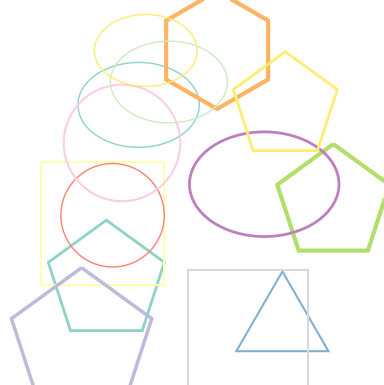[{"shape": "pentagon", "thickness": 2, "radius": 0.79, "center": [0.276, 0.27]}, {"shape": "oval", "thickness": 1, "radius": 0.79, "center": [0.36, 0.728]}, {"shape": "square", "thickness": 1.5, "radius": 0.8, "center": [0.266, 0.419]}, {"shape": "pentagon", "thickness": 2.5, "radius": 0.96, "center": [0.212, 0.113]}, {"shape": "circle", "thickness": 1, "radius": 0.67, "center": [0.292, 0.441]}, {"shape": "triangle", "thickness": 1.5, "radius": 0.69, "center": [0.734, 0.157]}, {"shape": "hexagon", "thickness": 3, "radius": 0.76, "center": [0.564, 0.87]}, {"shape": "pentagon", "thickness": 3, "radius": 0.77, "center": [0.866, 0.473]}, {"shape": "circle", "thickness": 1.5, "radius": 0.76, "center": [0.317, 0.629]}, {"shape": "square", "thickness": 1.5, "radius": 0.78, "center": [0.644, 0.144]}, {"shape": "oval", "thickness": 2, "radius": 0.97, "center": [0.686, 0.522]}, {"shape": "oval", "thickness": 1, "radius": 0.76, "center": [0.439, 0.787]}, {"shape": "oval", "thickness": 1, "radius": 0.67, "center": [0.379, 0.869]}, {"shape": "pentagon", "thickness": 2, "radius": 0.71, "center": [0.741, 0.724]}]